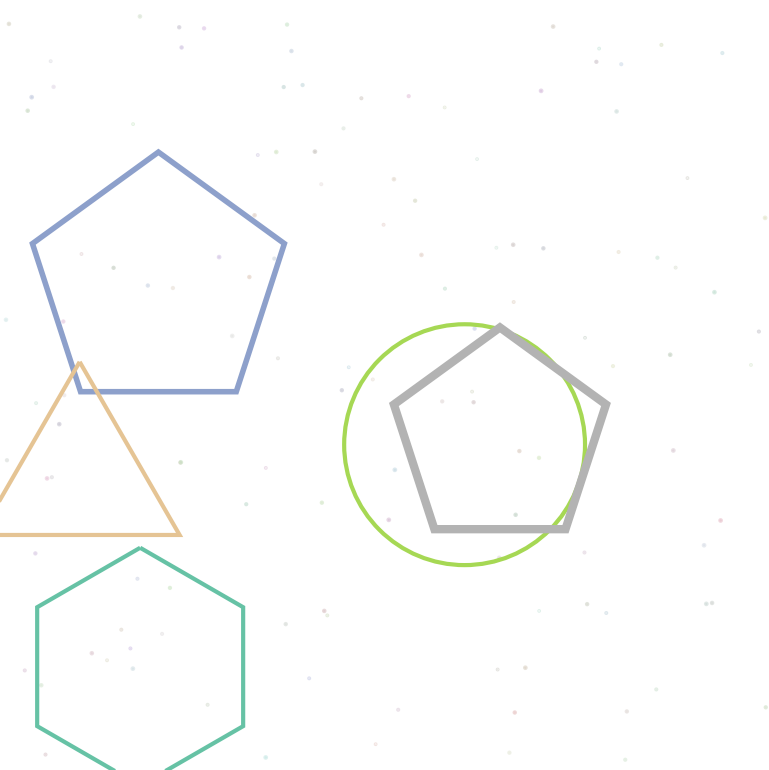[{"shape": "hexagon", "thickness": 1.5, "radius": 0.77, "center": [0.182, 0.134]}, {"shape": "pentagon", "thickness": 2, "radius": 0.86, "center": [0.206, 0.63]}, {"shape": "circle", "thickness": 1.5, "radius": 0.78, "center": [0.603, 0.422]}, {"shape": "triangle", "thickness": 1.5, "radius": 0.75, "center": [0.103, 0.38]}, {"shape": "pentagon", "thickness": 3, "radius": 0.72, "center": [0.649, 0.43]}]